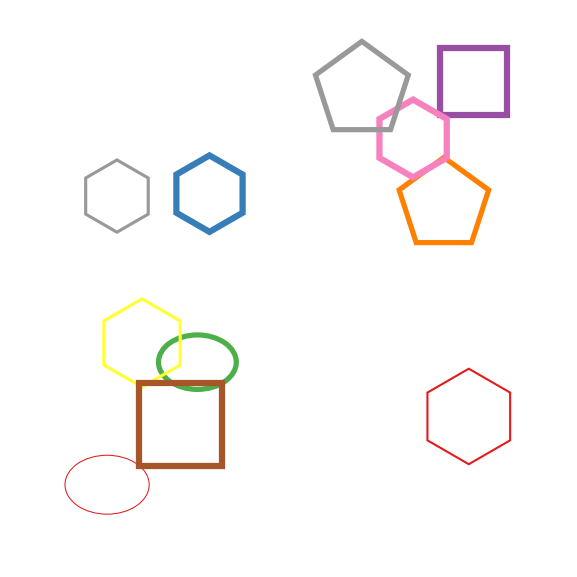[{"shape": "hexagon", "thickness": 1, "radius": 0.41, "center": [0.812, 0.278]}, {"shape": "oval", "thickness": 0.5, "radius": 0.36, "center": [0.185, 0.16]}, {"shape": "hexagon", "thickness": 3, "radius": 0.33, "center": [0.363, 0.664]}, {"shape": "oval", "thickness": 2.5, "radius": 0.34, "center": [0.342, 0.372]}, {"shape": "square", "thickness": 3, "radius": 0.29, "center": [0.82, 0.858]}, {"shape": "pentagon", "thickness": 2.5, "radius": 0.41, "center": [0.769, 0.645]}, {"shape": "hexagon", "thickness": 1.5, "radius": 0.38, "center": [0.246, 0.405]}, {"shape": "square", "thickness": 3, "radius": 0.36, "center": [0.312, 0.265]}, {"shape": "hexagon", "thickness": 3, "radius": 0.34, "center": [0.715, 0.759]}, {"shape": "hexagon", "thickness": 1.5, "radius": 0.31, "center": [0.203, 0.66]}, {"shape": "pentagon", "thickness": 2.5, "radius": 0.42, "center": [0.627, 0.843]}]